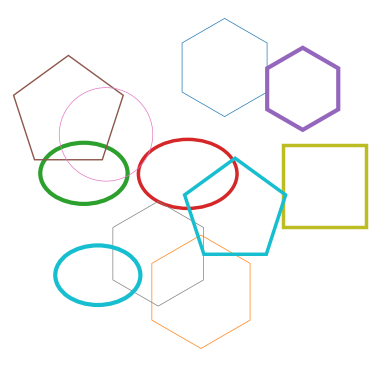[{"shape": "hexagon", "thickness": 0.5, "radius": 0.64, "center": [0.583, 0.825]}, {"shape": "hexagon", "thickness": 0.5, "radius": 0.74, "center": [0.522, 0.242]}, {"shape": "oval", "thickness": 3, "radius": 0.57, "center": [0.218, 0.55]}, {"shape": "oval", "thickness": 2.5, "radius": 0.64, "center": [0.488, 0.548]}, {"shape": "hexagon", "thickness": 3, "radius": 0.53, "center": [0.786, 0.769]}, {"shape": "pentagon", "thickness": 1, "radius": 0.75, "center": [0.178, 0.706]}, {"shape": "circle", "thickness": 0.5, "radius": 0.61, "center": [0.275, 0.651]}, {"shape": "hexagon", "thickness": 0.5, "radius": 0.68, "center": [0.411, 0.341]}, {"shape": "square", "thickness": 2.5, "radius": 0.54, "center": [0.843, 0.517]}, {"shape": "oval", "thickness": 3, "radius": 0.55, "center": [0.254, 0.285]}, {"shape": "pentagon", "thickness": 2.5, "radius": 0.69, "center": [0.611, 0.451]}]